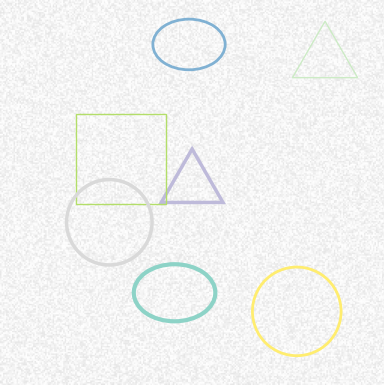[{"shape": "oval", "thickness": 3, "radius": 0.53, "center": [0.453, 0.24]}, {"shape": "triangle", "thickness": 2.5, "radius": 0.46, "center": [0.499, 0.52]}, {"shape": "oval", "thickness": 2, "radius": 0.47, "center": [0.491, 0.884]}, {"shape": "square", "thickness": 1, "radius": 0.59, "center": [0.315, 0.586]}, {"shape": "circle", "thickness": 2.5, "radius": 0.55, "center": [0.284, 0.423]}, {"shape": "triangle", "thickness": 1, "radius": 0.49, "center": [0.844, 0.847]}, {"shape": "circle", "thickness": 2, "radius": 0.58, "center": [0.771, 0.191]}]